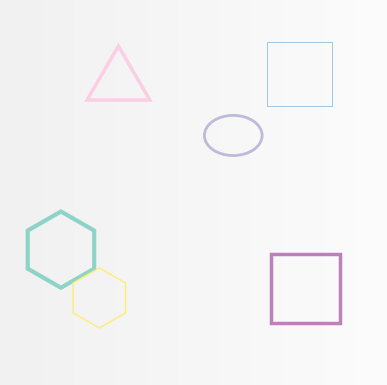[{"shape": "hexagon", "thickness": 3, "radius": 0.5, "center": [0.157, 0.352]}, {"shape": "oval", "thickness": 2, "radius": 0.37, "center": [0.602, 0.648]}, {"shape": "square", "thickness": 0.5, "radius": 0.42, "center": [0.773, 0.808]}, {"shape": "triangle", "thickness": 2.5, "radius": 0.47, "center": [0.306, 0.787]}, {"shape": "square", "thickness": 2.5, "radius": 0.44, "center": [0.789, 0.251]}, {"shape": "hexagon", "thickness": 1, "radius": 0.39, "center": [0.256, 0.226]}]